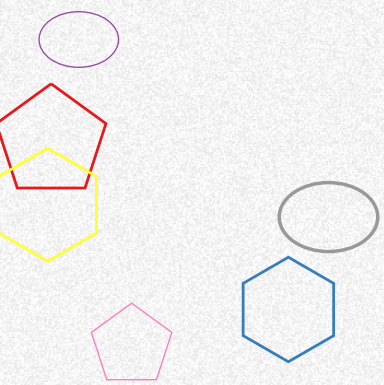[{"shape": "pentagon", "thickness": 2, "radius": 0.75, "center": [0.133, 0.633]}, {"shape": "hexagon", "thickness": 2, "radius": 0.68, "center": [0.749, 0.196]}, {"shape": "oval", "thickness": 1, "radius": 0.52, "center": [0.205, 0.897]}, {"shape": "hexagon", "thickness": 2, "radius": 0.73, "center": [0.124, 0.468]}, {"shape": "pentagon", "thickness": 1, "radius": 0.55, "center": [0.342, 0.103]}, {"shape": "oval", "thickness": 2.5, "radius": 0.64, "center": [0.853, 0.436]}]